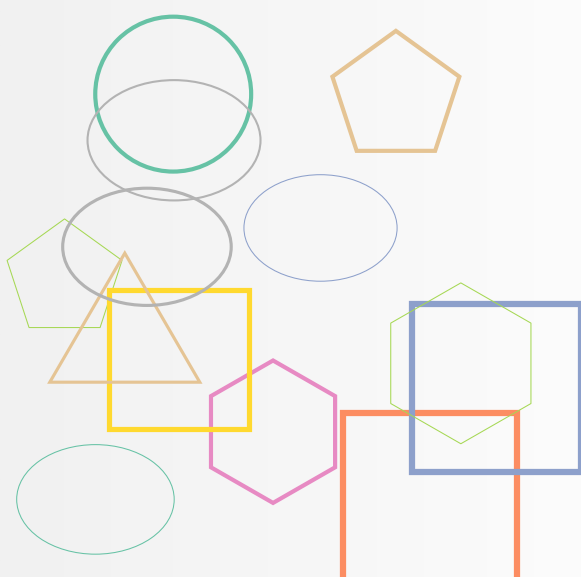[{"shape": "oval", "thickness": 0.5, "radius": 0.68, "center": [0.164, 0.134]}, {"shape": "circle", "thickness": 2, "radius": 0.67, "center": [0.298, 0.836]}, {"shape": "square", "thickness": 3, "radius": 0.75, "center": [0.74, 0.133]}, {"shape": "oval", "thickness": 0.5, "radius": 0.66, "center": [0.551, 0.604]}, {"shape": "square", "thickness": 3, "radius": 0.72, "center": [0.854, 0.328]}, {"shape": "hexagon", "thickness": 2, "radius": 0.62, "center": [0.47, 0.252]}, {"shape": "pentagon", "thickness": 0.5, "radius": 0.52, "center": [0.111, 0.516]}, {"shape": "hexagon", "thickness": 0.5, "radius": 0.7, "center": [0.793, 0.37]}, {"shape": "square", "thickness": 2.5, "radius": 0.6, "center": [0.308, 0.377]}, {"shape": "triangle", "thickness": 1.5, "radius": 0.74, "center": [0.215, 0.412]}, {"shape": "pentagon", "thickness": 2, "radius": 0.57, "center": [0.681, 0.831]}, {"shape": "oval", "thickness": 1, "radius": 0.74, "center": [0.299, 0.756]}, {"shape": "oval", "thickness": 1.5, "radius": 0.72, "center": [0.253, 0.572]}]